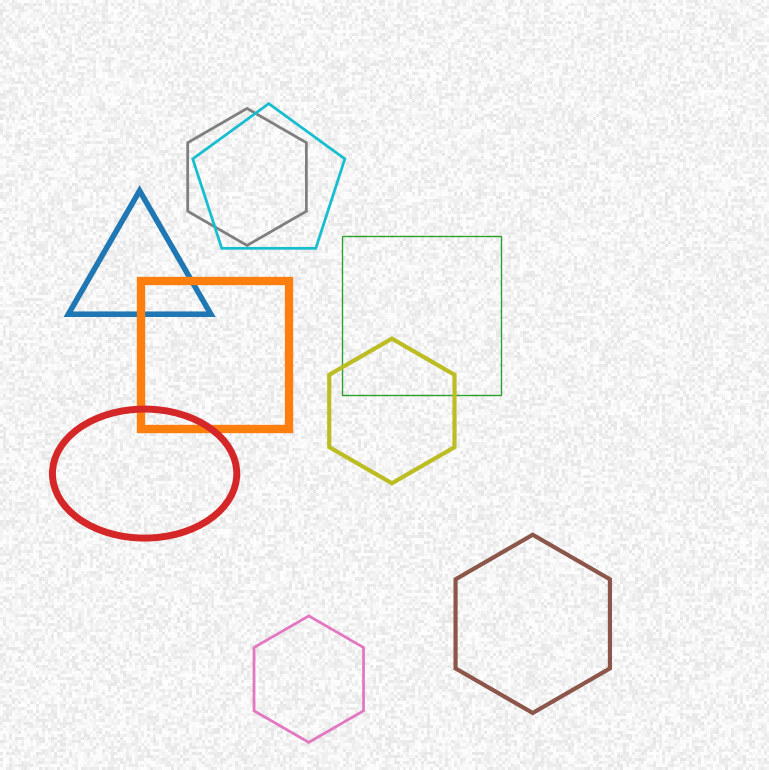[{"shape": "triangle", "thickness": 2, "radius": 0.53, "center": [0.181, 0.645]}, {"shape": "square", "thickness": 3, "radius": 0.48, "center": [0.279, 0.539]}, {"shape": "square", "thickness": 0.5, "radius": 0.52, "center": [0.547, 0.59]}, {"shape": "oval", "thickness": 2.5, "radius": 0.6, "center": [0.188, 0.385]}, {"shape": "hexagon", "thickness": 1.5, "radius": 0.58, "center": [0.692, 0.19]}, {"shape": "hexagon", "thickness": 1, "radius": 0.41, "center": [0.401, 0.118]}, {"shape": "hexagon", "thickness": 1, "radius": 0.44, "center": [0.321, 0.77]}, {"shape": "hexagon", "thickness": 1.5, "radius": 0.47, "center": [0.509, 0.466]}, {"shape": "pentagon", "thickness": 1, "radius": 0.52, "center": [0.349, 0.762]}]